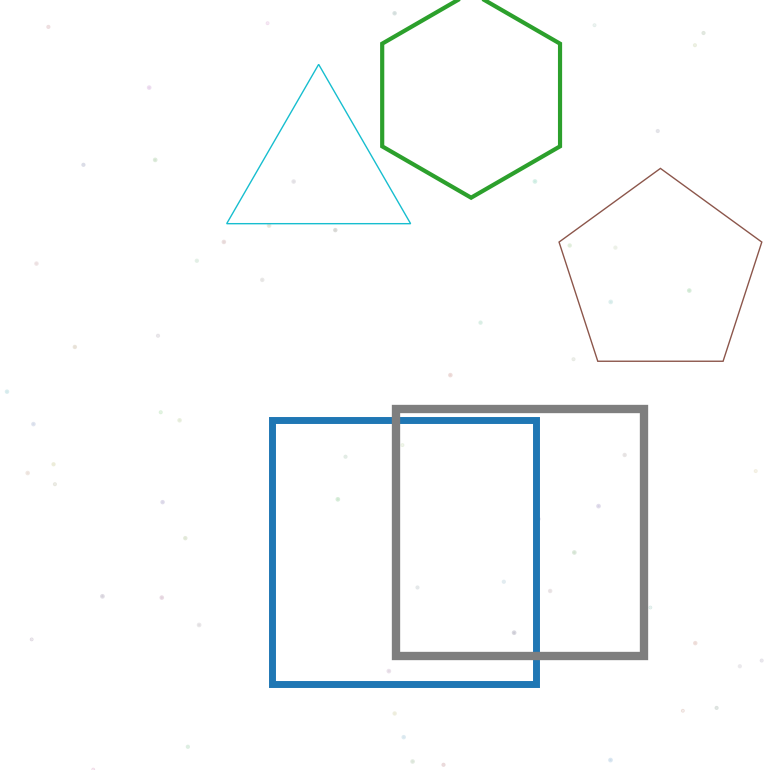[{"shape": "square", "thickness": 2.5, "radius": 0.86, "center": [0.525, 0.283]}, {"shape": "hexagon", "thickness": 1.5, "radius": 0.67, "center": [0.612, 0.877]}, {"shape": "pentagon", "thickness": 0.5, "radius": 0.69, "center": [0.858, 0.643]}, {"shape": "square", "thickness": 3, "radius": 0.8, "center": [0.675, 0.309]}, {"shape": "triangle", "thickness": 0.5, "radius": 0.69, "center": [0.414, 0.778]}]